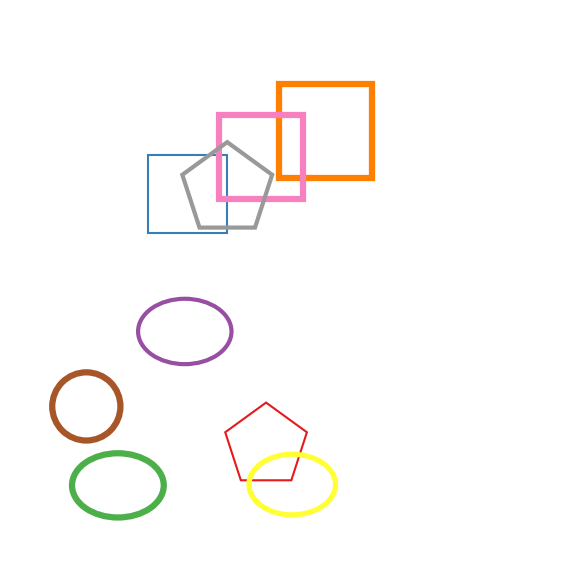[{"shape": "pentagon", "thickness": 1, "radius": 0.37, "center": [0.461, 0.228]}, {"shape": "square", "thickness": 1, "radius": 0.34, "center": [0.325, 0.663]}, {"shape": "oval", "thickness": 3, "radius": 0.4, "center": [0.204, 0.159]}, {"shape": "oval", "thickness": 2, "radius": 0.4, "center": [0.32, 0.425]}, {"shape": "square", "thickness": 3, "radius": 0.4, "center": [0.563, 0.773]}, {"shape": "oval", "thickness": 2.5, "radius": 0.37, "center": [0.506, 0.16]}, {"shape": "circle", "thickness": 3, "radius": 0.3, "center": [0.149, 0.295]}, {"shape": "square", "thickness": 3, "radius": 0.36, "center": [0.451, 0.727]}, {"shape": "pentagon", "thickness": 2, "radius": 0.41, "center": [0.393, 0.671]}]